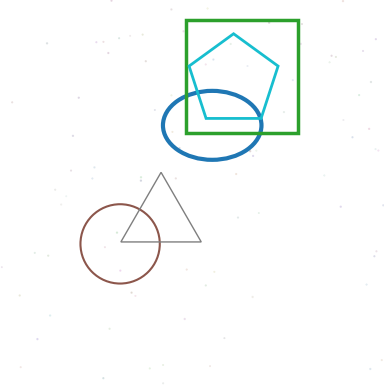[{"shape": "oval", "thickness": 3, "radius": 0.64, "center": [0.551, 0.674]}, {"shape": "square", "thickness": 2.5, "radius": 0.73, "center": [0.629, 0.802]}, {"shape": "circle", "thickness": 1.5, "radius": 0.52, "center": [0.312, 0.367]}, {"shape": "triangle", "thickness": 1, "radius": 0.6, "center": [0.418, 0.432]}, {"shape": "pentagon", "thickness": 2, "radius": 0.61, "center": [0.607, 0.791]}]